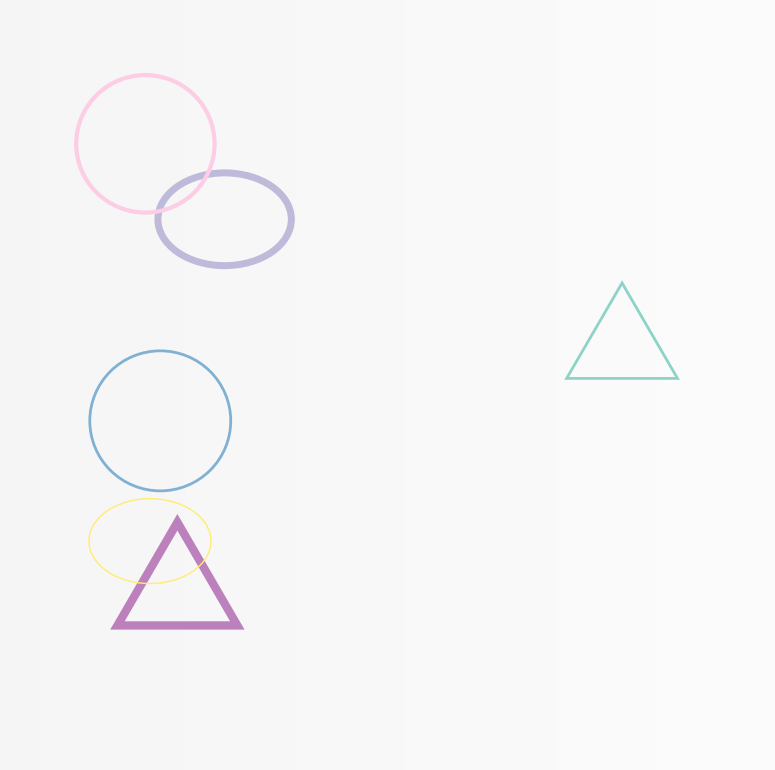[{"shape": "triangle", "thickness": 1, "radius": 0.41, "center": [0.803, 0.55]}, {"shape": "oval", "thickness": 2.5, "radius": 0.43, "center": [0.29, 0.715]}, {"shape": "circle", "thickness": 1, "radius": 0.45, "center": [0.207, 0.453]}, {"shape": "circle", "thickness": 1.5, "radius": 0.45, "center": [0.188, 0.813]}, {"shape": "triangle", "thickness": 3, "radius": 0.45, "center": [0.229, 0.232]}, {"shape": "oval", "thickness": 0.5, "radius": 0.39, "center": [0.194, 0.297]}]